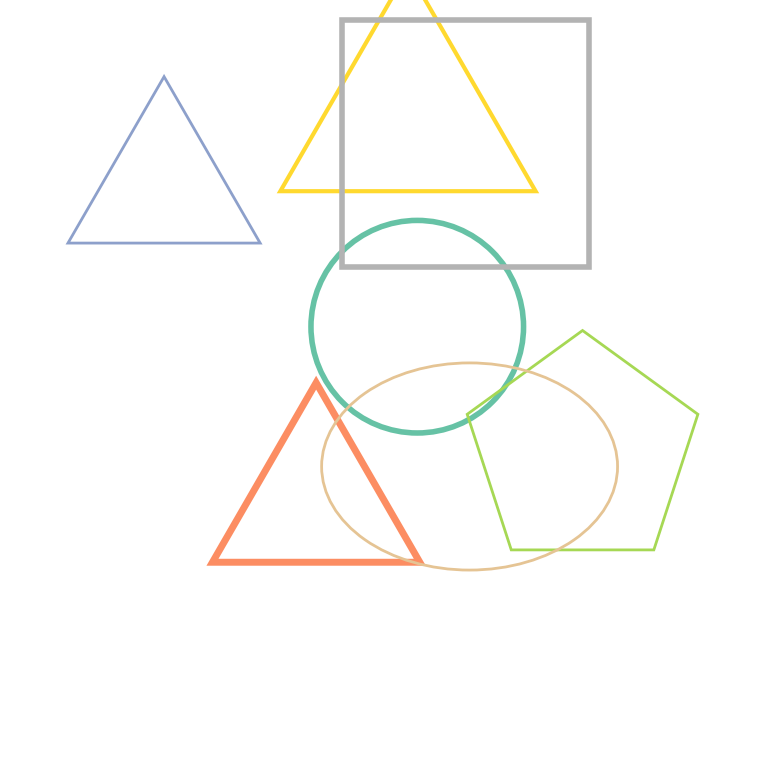[{"shape": "circle", "thickness": 2, "radius": 0.69, "center": [0.542, 0.576]}, {"shape": "triangle", "thickness": 2.5, "radius": 0.78, "center": [0.411, 0.348]}, {"shape": "triangle", "thickness": 1, "radius": 0.72, "center": [0.213, 0.756]}, {"shape": "pentagon", "thickness": 1, "radius": 0.79, "center": [0.757, 0.413]}, {"shape": "triangle", "thickness": 1.5, "radius": 0.96, "center": [0.53, 0.847]}, {"shape": "oval", "thickness": 1, "radius": 0.96, "center": [0.61, 0.394]}, {"shape": "square", "thickness": 2, "radius": 0.8, "center": [0.604, 0.813]}]